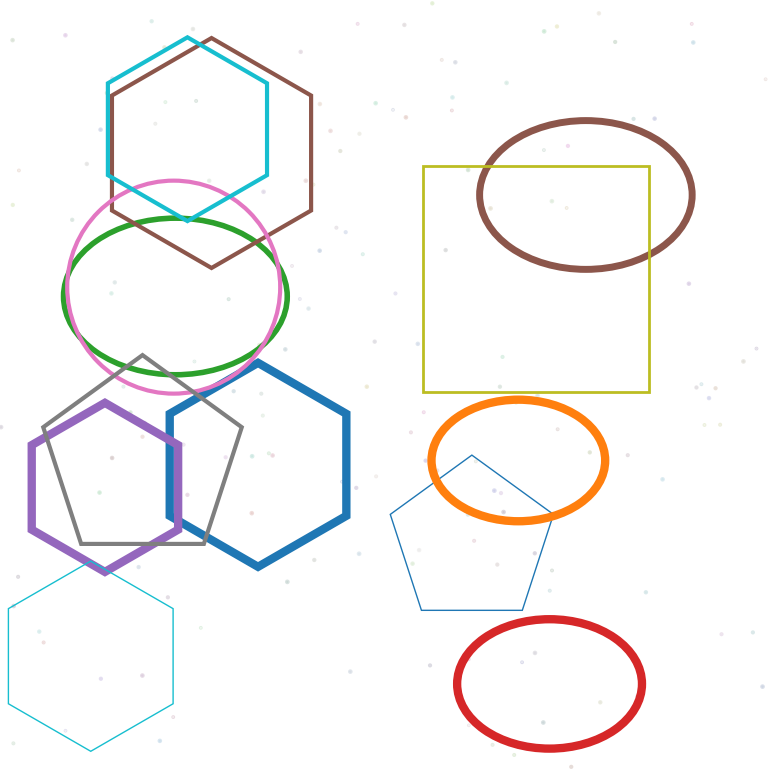[{"shape": "hexagon", "thickness": 3, "radius": 0.66, "center": [0.335, 0.396]}, {"shape": "pentagon", "thickness": 0.5, "radius": 0.56, "center": [0.613, 0.298]}, {"shape": "oval", "thickness": 3, "radius": 0.56, "center": [0.673, 0.402]}, {"shape": "oval", "thickness": 2, "radius": 0.73, "center": [0.228, 0.615]}, {"shape": "oval", "thickness": 3, "radius": 0.6, "center": [0.714, 0.112]}, {"shape": "hexagon", "thickness": 3, "radius": 0.55, "center": [0.136, 0.367]}, {"shape": "oval", "thickness": 2.5, "radius": 0.69, "center": [0.761, 0.747]}, {"shape": "hexagon", "thickness": 1.5, "radius": 0.75, "center": [0.275, 0.801]}, {"shape": "circle", "thickness": 1.5, "radius": 0.69, "center": [0.226, 0.627]}, {"shape": "pentagon", "thickness": 1.5, "radius": 0.68, "center": [0.185, 0.403]}, {"shape": "square", "thickness": 1, "radius": 0.73, "center": [0.696, 0.638]}, {"shape": "hexagon", "thickness": 1.5, "radius": 0.6, "center": [0.243, 0.832]}, {"shape": "hexagon", "thickness": 0.5, "radius": 0.62, "center": [0.118, 0.148]}]